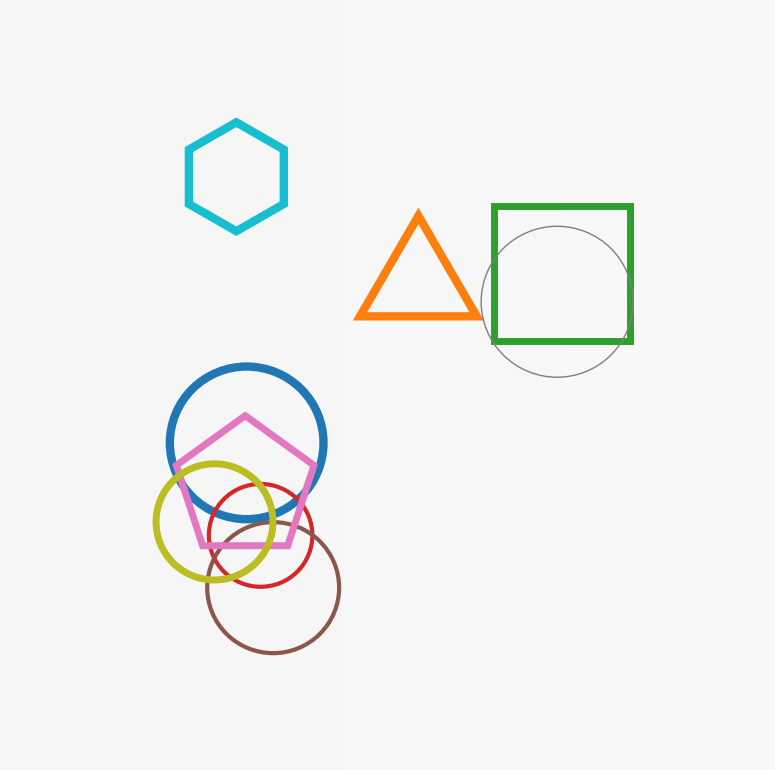[{"shape": "circle", "thickness": 3, "radius": 0.5, "center": [0.318, 0.425]}, {"shape": "triangle", "thickness": 3, "radius": 0.43, "center": [0.54, 0.633]}, {"shape": "square", "thickness": 2.5, "radius": 0.44, "center": [0.725, 0.645]}, {"shape": "circle", "thickness": 1.5, "radius": 0.33, "center": [0.336, 0.305]}, {"shape": "circle", "thickness": 1.5, "radius": 0.43, "center": [0.352, 0.237]}, {"shape": "pentagon", "thickness": 2.5, "radius": 0.47, "center": [0.316, 0.367]}, {"shape": "circle", "thickness": 0.5, "radius": 0.49, "center": [0.719, 0.608]}, {"shape": "circle", "thickness": 2.5, "radius": 0.38, "center": [0.277, 0.322]}, {"shape": "hexagon", "thickness": 3, "radius": 0.35, "center": [0.305, 0.77]}]